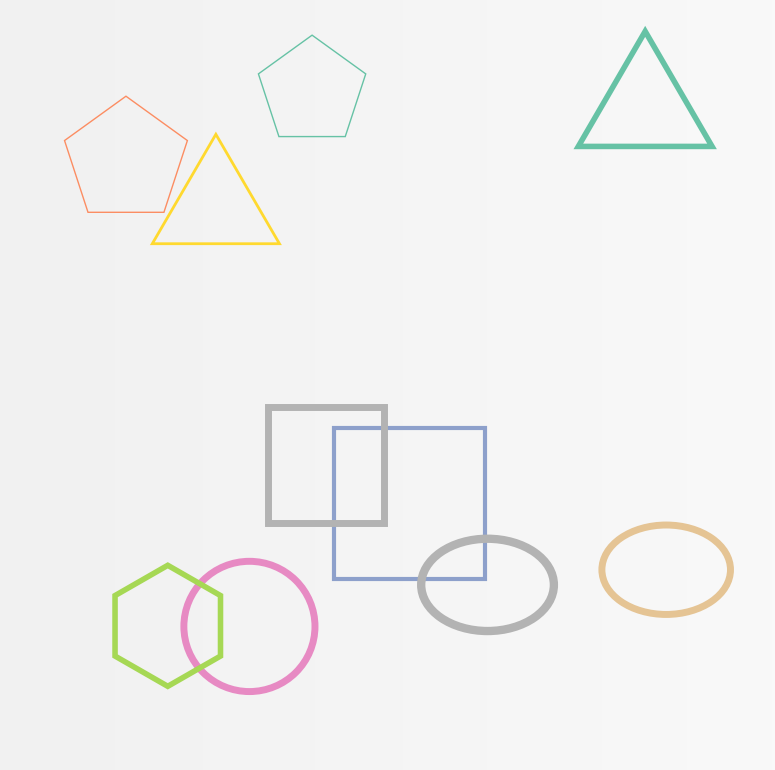[{"shape": "pentagon", "thickness": 0.5, "radius": 0.36, "center": [0.403, 0.882]}, {"shape": "triangle", "thickness": 2, "radius": 0.5, "center": [0.833, 0.86]}, {"shape": "pentagon", "thickness": 0.5, "radius": 0.42, "center": [0.163, 0.792]}, {"shape": "square", "thickness": 1.5, "radius": 0.49, "center": [0.528, 0.346]}, {"shape": "circle", "thickness": 2.5, "radius": 0.42, "center": [0.322, 0.186]}, {"shape": "hexagon", "thickness": 2, "radius": 0.39, "center": [0.216, 0.187]}, {"shape": "triangle", "thickness": 1, "radius": 0.47, "center": [0.279, 0.731]}, {"shape": "oval", "thickness": 2.5, "radius": 0.41, "center": [0.86, 0.26]}, {"shape": "square", "thickness": 2.5, "radius": 0.38, "center": [0.42, 0.397]}, {"shape": "oval", "thickness": 3, "radius": 0.43, "center": [0.629, 0.24]}]